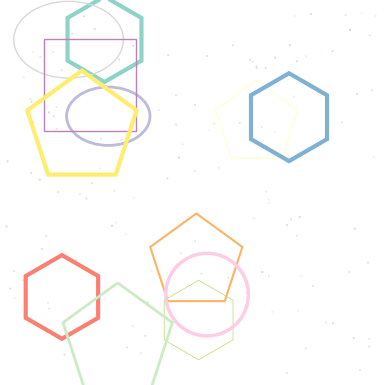[{"shape": "hexagon", "thickness": 3, "radius": 0.55, "center": [0.271, 0.898]}, {"shape": "pentagon", "thickness": 0.5, "radius": 0.56, "center": [0.666, 0.68]}, {"shape": "oval", "thickness": 2, "radius": 0.54, "center": [0.281, 0.698]}, {"shape": "hexagon", "thickness": 3, "radius": 0.54, "center": [0.161, 0.229]}, {"shape": "hexagon", "thickness": 3, "radius": 0.57, "center": [0.751, 0.696]}, {"shape": "pentagon", "thickness": 1.5, "radius": 0.63, "center": [0.51, 0.32]}, {"shape": "hexagon", "thickness": 0.5, "radius": 0.52, "center": [0.516, 0.169]}, {"shape": "circle", "thickness": 2.5, "radius": 0.54, "center": [0.538, 0.235]}, {"shape": "oval", "thickness": 1, "radius": 0.71, "center": [0.178, 0.897]}, {"shape": "square", "thickness": 1, "radius": 0.6, "center": [0.235, 0.78]}, {"shape": "pentagon", "thickness": 2, "radius": 0.75, "center": [0.306, 0.116]}, {"shape": "pentagon", "thickness": 3, "radius": 0.75, "center": [0.213, 0.667]}]